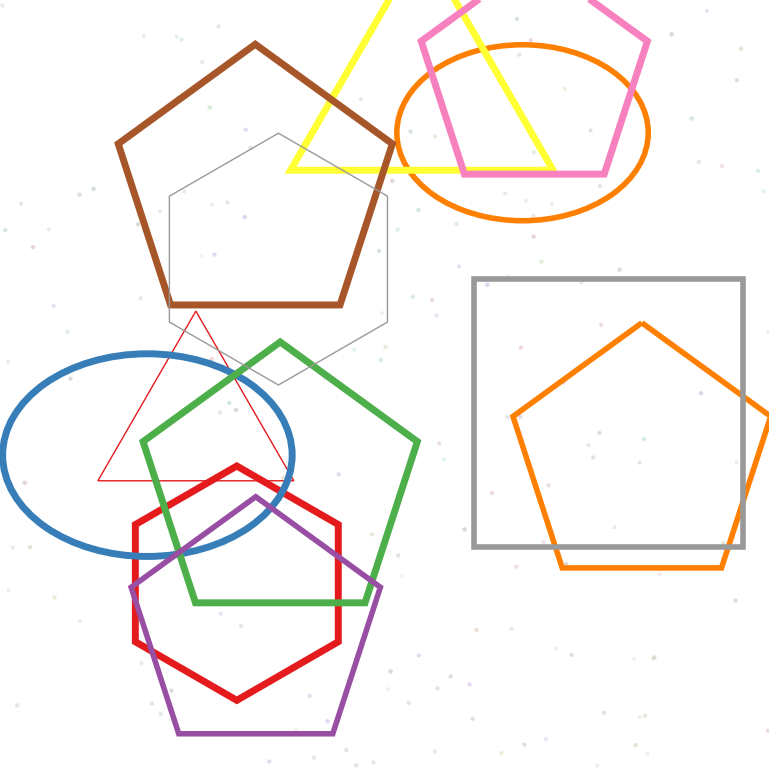[{"shape": "triangle", "thickness": 0.5, "radius": 0.73, "center": [0.254, 0.449]}, {"shape": "hexagon", "thickness": 2.5, "radius": 0.76, "center": [0.308, 0.243]}, {"shape": "oval", "thickness": 2.5, "radius": 0.94, "center": [0.191, 0.409]}, {"shape": "pentagon", "thickness": 2.5, "radius": 0.94, "center": [0.364, 0.369]}, {"shape": "pentagon", "thickness": 2, "radius": 0.85, "center": [0.332, 0.185]}, {"shape": "pentagon", "thickness": 2, "radius": 0.88, "center": [0.834, 0.405]}, {"shape": "oval", "thickness": 2, "radius": 0.82, "center": [0.679, 0.828]}, {"shape": "triangle", "thickness": 2.5, "radius": 0.98, "center": [0.548, 0.877]}, {"shape": "pentagon", "thickness": 2.5, "radius": 0.94, "center": [0.332, 0.755]}, {"shape": "pentagon", "thickness": 2.5, "radius": 0.77, "center": [0.694, 0.899]}, {"shape": "square", "thickness": 2, "radius": 0.87, "center": [0.79, 0.463]}, {"shape": "hexagon", "thickness": 0.5, "radius": 0.82, "center": [0.362, 0.664]}]